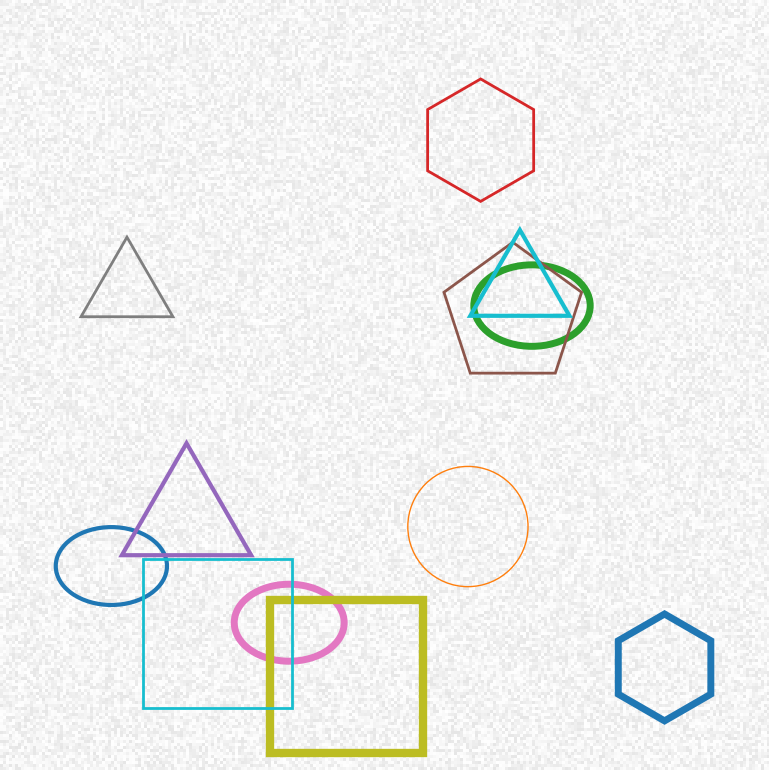[{"shape": "hexagon", "thickness": 2.5, "radius": 0.35, "center": [0.863, 0.133]}, {"shape": "oval", "thickness": 1.5, "radius": 0.36, "center": [0.145, 0.265]}, {"shape": "circle", "thickness": 0.5, "radius": 0.39, "center": [0.608, 0.316]}, {"shape": "oval", "thickness": 2.5, "radius": 0.38, "center": [0.691, 0.603]}, {"shape": "hexagon", "thickness": 1, "radius": 0.4, "center": [0.624, 0.818]}, {"shape": "triangle", "thickness": 1.5, "radius": 0.48, "center": [0.242, 0.327]}, {"shape": "pentagon", "thickness": 1, "radius": 0.47, "center": [0.666, 0.591]}, {"shape": "oval", "thickness": 2.5, "radius": 0.36, "center": [0.376, 0.191]}, {"shape": "triangle", "thickness": 1, "radius": 0.34, "center": [0.165, 0.623]}, {"shape": "square", "thickness": 3, "radius": 0.5, "center": [0.45, 0.121]}, {"shape": "triangle", "thickness": 1.5, "radius": 0.37, "center": [0.675, 0.627]}, {"shape": "square", "thickness": 1, "radius": 0.48, "center": [0.283, 0.177]}]